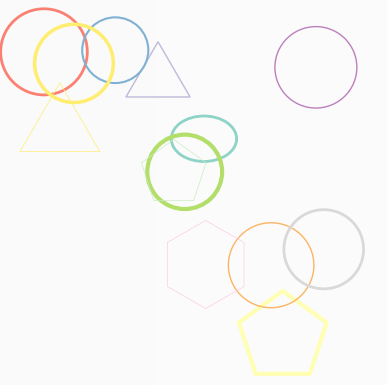[{"shape": "oval", "thickness": 2, "radius": 0.42, "center": [0.526, 0.64]}, {"shape": "pentagon", "thickness": 3, "radius": 0.59, "center": [0.73, 0.125]}, {"shape": "triangle", "thickness": 1, "radius": 0.48, "center": [0.408, 0.796]}, {"shape": "circle", "thickness": 2, "radius": 0.56, "center": [0.113, 0.865]}, {"shape": "circle", "thickness": 1.5, "radius": 0.43, "center": [0.297, 0.87]}, {"shape": "circle", "thickness": 1, "radius": 0.55, "center": [0.7, 0.311]}, {"shape": "circle", "thickness": 3, "radius": 0.48, "center": [0.477, 0.554]}, {"shape": "hexagon", "thickness": 0.5, "radius": 0.57, "center": [0.531, 0.313]}, {"shape": "circle", "thickness": 2, "radius": 0.51, "center": [0.835, 0.353]}, {"shape": "circle", "thickness": 1, "radius": 0.53, "center": [0.815, 0.825]}, {"shape": "pentagon", "thickness": 0.5, "radius": 0.44, "center": [0.448, 0.55]}, {"shape": "triangle", "thickness": 0.5, "radius": 0.6, "center": [0.155, 0.666]}, {"shape": "circle", "thickness": 2.5, "radius": 0.51, "center": [0.191, 0.835]}]